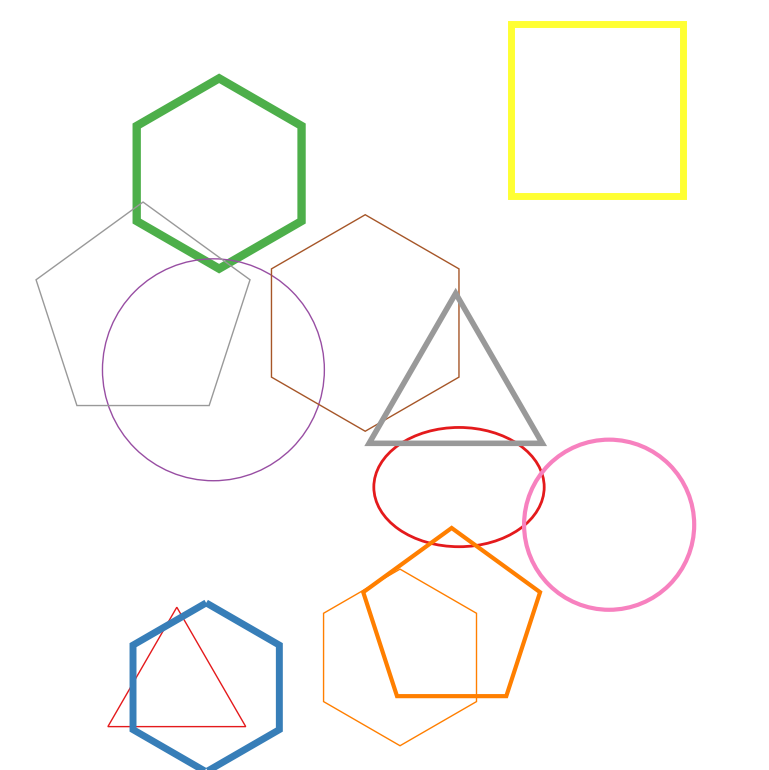[{"shape": "oval", "thickness": 1, "radius": 0.55, "center": [0.596, 0.367]}, {"shape": "triangle", "thickness": 0.5, "radius": 0.52, "center": [0.23, 0.108]}, {"shape": "hexagon", "thickness": 2.5, "radius": 0.55, "center": [0.268, 0.107]}, {"shape": "hexagon", "thickness": 3, "radius": 0.62, "center": [0.285, 0.775]}, {"shape": "circle", "thickness": 0.5, "radius": 0.72, "center": [0.277, 0.52]}, {"shape": "pentagon", "thickness": 1.5, "radius": 0.6, "center": [0.587, 0.194]}, {"shape": "hexagon", "thickness": 0.5, "radius": 0.57, "center": [0.52, 0.146]}, {"shape": "square", "thickness": 2.5, "radius": 0.56, "center": [0.776, 0.857]}, {"shape": "hexagon", "thickness": 0.5, "radius": 0.7, "center": [0.474, 0.581]}, {"shape": "circle", "thickness": 1.5, "radius": 0.55, "center": [0.791, 0.319]}, {"shape": "pentagon", "thickness": 0.5, "radius": 0.73, "center": [0.186, 0.592]}, {"shape": "triangle", "thickness": 2, "radius": 0.65, "center": [0.592, 0.489]}]